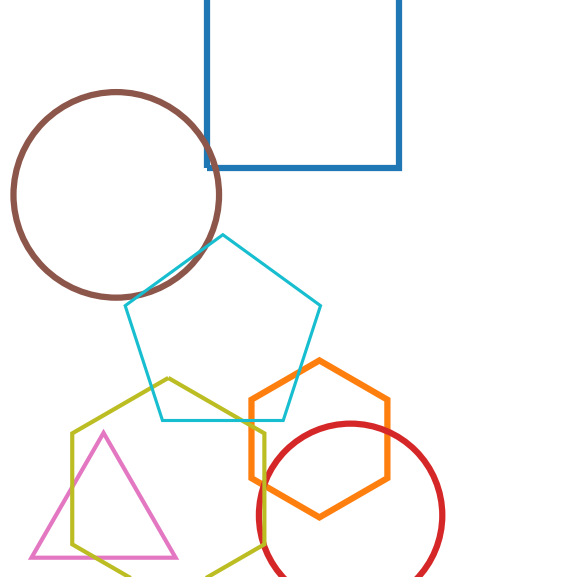[{"shape": "square", "thickness": 3, "radius": 0.83, "center": [0.525, 0.874]}, {"shape": "hexagon", "thickness": 3, "radius": 0.68, "center": [0.553, 0.239]}, {"shape": "circle", "thickness": 3, "radius": 0.79, "center": [0.607, 0.107]}, {"shape": "circle", "thickness": 3, "radius": 0.89, "center": [0.201, 0.662]}, {"shape": "triangle", "thickness": 2, "radius": 0.72, "center": [0.179, 0.105]}, {"shape": "hexagon", "thickness": 2, "radius": 0.96, "center": [0.291, 0.153]}, {"shape": "pentagon", "thickness": 1.5, "radius": 0.89, "center": [0.386, 0.415]}]